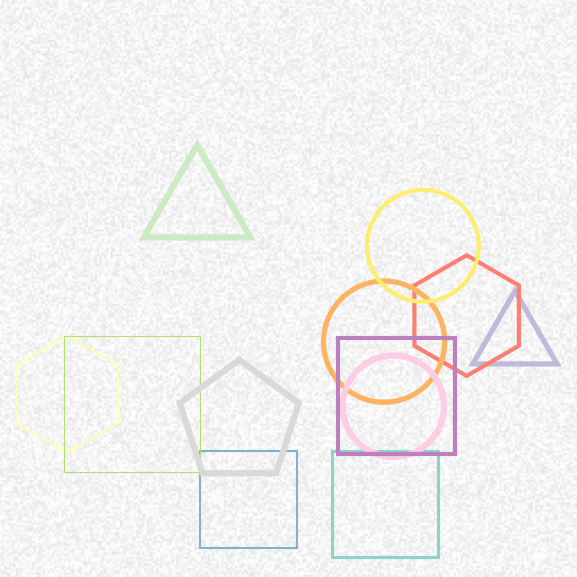[{"shape": "square", "thickness": 1.5, "radius": 0.46, "center": [0.667, 0.126]}, {"shape": "hexagon", "thickness": 1, "radius": 0.51, "center": [0.116, 0.317]}, {"shape": "triangle", "thickness": 2.5, "radius": 0.42, "center": [0.892, 0.411]}, {"shape": "hexagon", "thickness": 2, "radius": 0.52, "center": [0.808, 0.453]}, {"shape": "square", "thickness": 1, "radius": 0.42, "center": [0.43, 0.134]}, {"shape": "circle", "thickness": 2.5, "radius": 0.52, "center": [0.665, 0.408]}, {"shape": "square", "thickness": 0.5, "radius": 0.59, "center": [0.229, 0.3]}, {"shape": "circle", "thickness": 3, "radius": 0.44, "center": [0.681, 0.296]}, {"shape": "pentagon", "thickness": 3, "radius": 0.54, "center": [0.414, 0.267]}, {"shape": "square", "thickness": 2, "radius": 0.51, "center": [0.687, 0.313]}, {"shape": "triangle", "thickness": 3, "radius": 0.53, "center": [0.341, 0.641]}, {"shape": "circle", "thickness": 2, "radius": 0.48, "center": [0.732, 0.574]}]